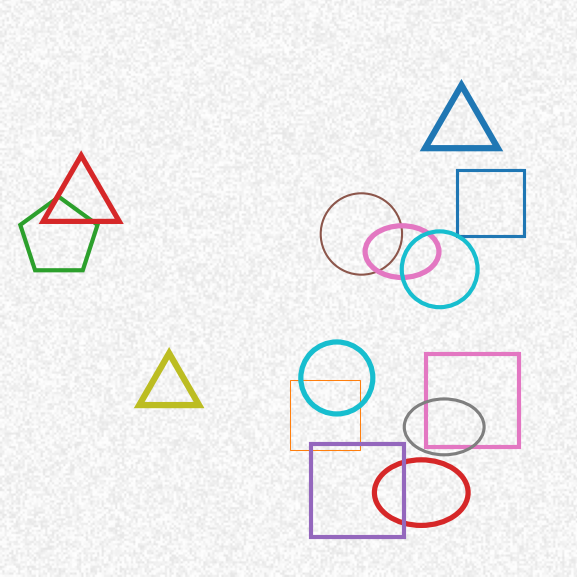[{"shape": "triangle", "thickness": 3, "radius": 0.36, "center": [0.799, 0.779]}, {"shape": "square", "thickness": 1.5, "radius": 0.29, "center": [0.849, 0.647]}, {"shape": "square", "thickness": 0.5, "radius": 0.3, "center": [0.562, 0.28]}, {"shape": "pentagon", "thickness": 2, "radius": 0.35, "center": [0.102, 0.588]}, {"shape": "oval", "thickness": 2.5, "radius": 0.41, "center": [0.729, 0.146]}, {"shape": "triangle", "thickness": 2.5, "radius": 0.38, "center": [0.141, 0.654]}, {"shape": "square", "thickness": 2, "radius": 0.4, "center": [0.62, 0.149]}, {"shape": "circle", "thickness": 1, "radius": 0.35, "center": [0.626, 0.594]}, {"shape": "oval", "thickness": 2.5, "radius": 0.32, "center": [0.696, 0.563]}, {"shape": "square", "thickness": 2, "radius": 0.4, "center": [0.818, 0.306]}, {"shape": "oval", "thickness": 1.5, "radius": 0.35, "center": [0.769, 0.26]}, {"shape": "triangle", "thickness": 3, "radius": 0.3, "center": [0.293, 0.328]}, {"shape": "circle", "thickness": 2, "radius": 0.33, "center": [0.761, 0.533]}, {"shape": "circle", "thickness": 2.5, "radius": 0.31, "center": [0.583, 0.345]}]